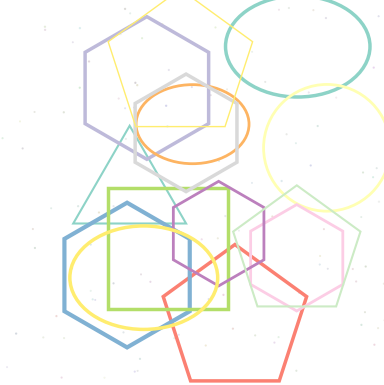[{"shape": "oval", "thickness": 2.5, "radius": 0.94, "center": [0.773, 0.879]}, {"shape": "triangle", "thickness": 1.5, "radius": 0.85, "center": [0.337, 0.504]}, {"shape": "circle", "thickness": 2, "radius": 0.82, "center": [0.849, 0.616]}, {"shape": "hexagon", "thickness": 2.5, "radius": 0.93, "center": [0.381, 0.771]}, {"shape": "pentagon", "thickness": 2.5, "radius": 0.98, "center": [0.61, 0.169]}, {"shape": "hexagon", "thickness": 3, "radius": 0.94, "center": [0.33, 0.286]}, {"shape": "oval", "thickness": 2, "radius": 0.73, "center": [0.5, 0.677]}, {"shape": "square", "thickness": 2.5, "radius": 0.78, "center": [0.436, 0.354]}, {"shape": "hexagon", "thickness": 2, "radius": 0.69, "center": [0.771, 0.33]}, {"shape": "hexagon", "thickness": 2.5, "radius": 0.76, "center": [0.483, 0.655]}, {"shape": "hexagon", "thickness": 2, "radius": 0.68, "center": [0.568, 0.393]}, {"shape": "pentagon", "thickness": 1.5, "radius": 0.87, "center": [0.771, 0.345]}, {"shape": "oval", "thickness": 2.5, "radius": 0.96, "center": [0.373, 0.279]}, {"shape": "pentagon", "thickness": 1, "radius": 0.99, "center": [0.469, 0.831]}]